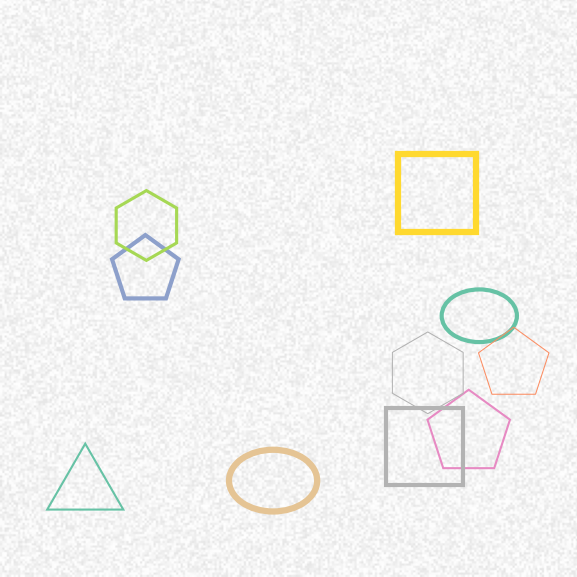[{"shape": "oval", "thickness": 2, "radius": 0.33, "center": [0.83, 0.452]}, {"shape": "triangle", "thickness": 1, "radius": 0.38, "center": [0.148, 0.155]}, {"shape": "pentagon", "thickness": 0.5, "radius": 0.32, "center": [0.89, 0.368]}, {"shape": "pentagon", "thickness": 2, "radius": 0.3, "center": [0.252, 0.531]}, {"shape": "pentagon", "thickness": 1, "radius": 0.38, "center": [0.812, 0.249]}, {"shape": "hexagon", "thickness": 1.5, "radius": 0.3, "center": [0.254, 0.609]}, {"shape": "square", "thickness": 3, "radius": 0.34, "center": [0.757, 0.665]}, {"shape": "oval", "thickness": 3, "radius": 0.38, "center": [0.473, 0.167]}, {"shape": "square", "thickness": 2, "radius": 0.33, "center": [0.735, 0.226]}, {"shape": "hexagon", "thickness": 0.5, "radius": 0.35, "center": [0.741, 0.354]}]